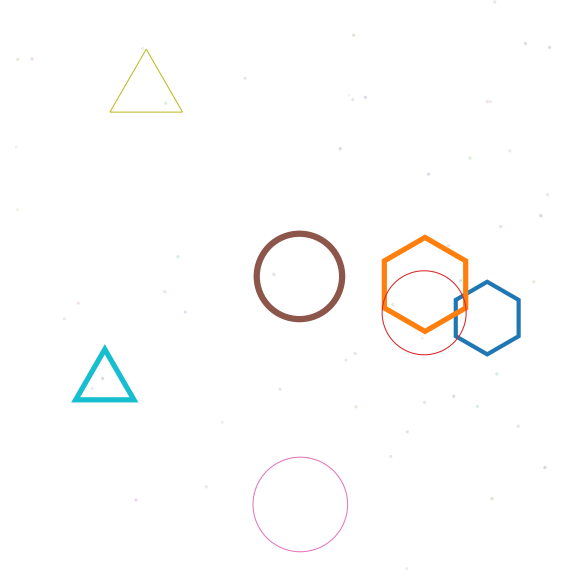[{"shape": "hexagon", "thickness": 2, "radius": 0.31, "center": [0.844, 0.448]}, {"shape": "hexagon", "thickness": 2.5, "radius": 0.41, "center": [0.736, 0.507]}, {"shape": "circle", "thickness": 0.5, "radius": 0.36, "center": [0.734, 0.458]}, {"shape": "circle", "thickness": 3, "radius": 0.37, "center": [0.518, 0.52]}, {"shape": "circle", "thickness": 0.5, "radius": 0.41, "center": [0.52, 0.126]}, {"shape": "triangle", "thickness": 0.5, "radius": 0.36, "center": [0.253, 0.841]}, {"shape": "triangle", "thickness": 2.5, "radius": 0.29, "center": [0.181, 0.336]}]